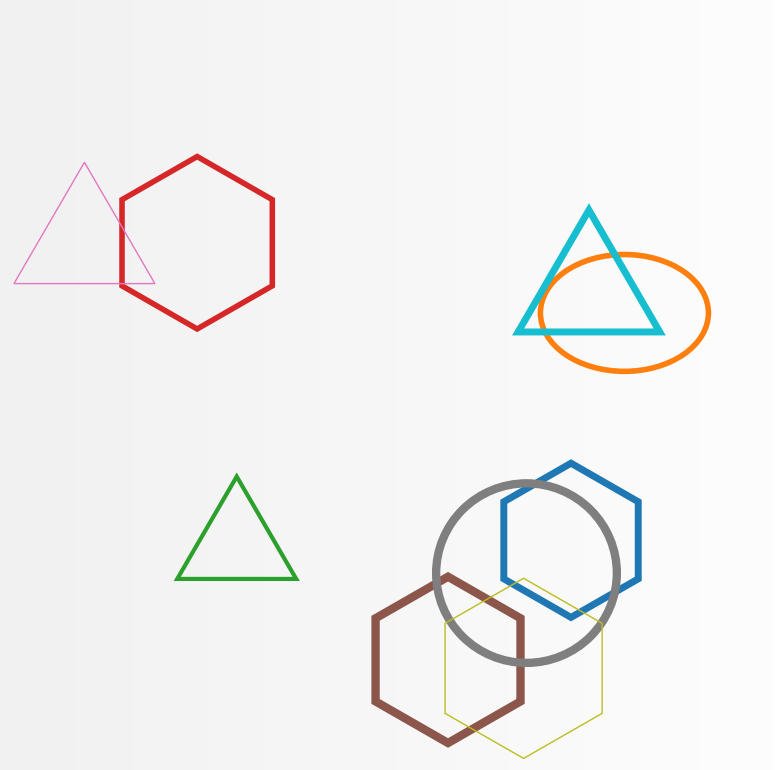[{"shape": "hexagon", "thickness": 2.5, "radius": 0.5, "center": [0.737, 0.298]}, {"shape": "oval", "thickness": 2, "radius": 0.54, "center": [0.806, 0.594]}, {"shape": "triangle", "thickness": 1.5, "radius": 0.44, "center": [0.305, 0.292]}, {"shape": "hexagon", "thickness": 2, "radius": 0.56, "center": [0.254, 0.685]}, {"shape": "hexagon", "thickness": 3, "radius": 0.54, "center": [0.578, 0.143]}, {"shape": "triangle", "thickness": 0.5, "radius": 0.53, "center": [0.109, 0.684]}, {"shape": "circle", "thickness": 3, "radius": 0.58, "center": [0.679, 0.256]}, {"shape": "hexagon", "thickness": 0.5, "radius": 0.58, "center": [0.676, 0.132]}, {"shape": "triangle", "thickness": 2.5, "radius": 0.53, "center": [0.76, 0.622]}]